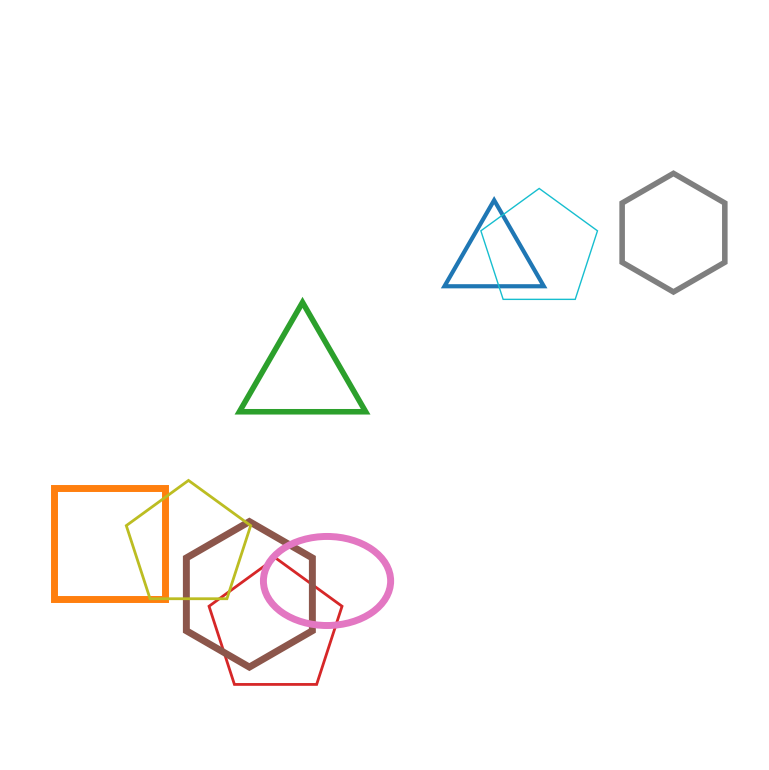[{"shape": "triangle", "thickness": 1.5, "radius": 0.37, "center": [0.642, 0.665]}, {"shape": "square", "thickness": 2.5, "radius": 0.36, "center": [0.143, 0.294]}, {"shape": "triangle", "thickness": 2, "radius": 0.47, "center": [0.393, 0.513]}, {"shape": "pentagon", "thickness": 1, "radius": 0.45, "center": [0.358, 0.185]}, {"shape": "hexagon", "thickness": 2.5, "radius": 0.47, "center": [0.324, 0.228]}, {"shape": "oval", "thickness": 2.5, "radius": 0.41, "center": [0.425, 0.245]}, {"shape": "hexagon", "thickness": 2, "radius": 0.38, "center": [0.875, 0.698]}, {"shape": "pentagon", "thickness": 1, "radius": 0.42, "center": [0.245, 0.291]}, {"shape": "pentagon", "thickness": 0.5, "radius": 0.4, "center": [0.7, 0.676]}]